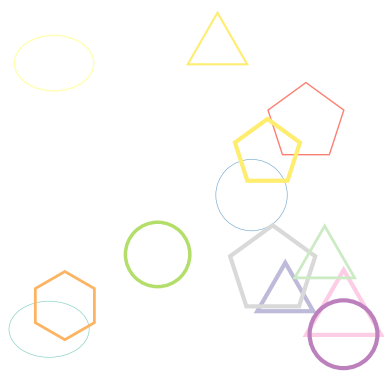[{"shape": "oval", "thickness": 0.5, "radius": 0.52, "center": [0.127, 0.145]}, {"shape": "oval", "thickness": 1, "radius": 0.52, "center": [0.14, 0.836]}, {"shape": "triangle", "thickness": 3, "radius": 0.42, "center": [0.741, 0.234]}, {"shape": "pentagon", "thickness": 1, "radius": 0.52, "center": [0.795, 0.682]}, {"shape": "circle", "thickness": 0.5, "radius": 0.46, "center": [0.653, 0.493]}, {"shape": "hexagon", "thickness": 2, "radius": 0.44, "center": [0.168, 0.206]}, {"shape": "circle", "thickness": 2.5, "radius": 0.42, "center": [0.409, 0.339]}, {"shape": "triangle", "thickness": 3, "radius": 0.56, "center": [0.893, 0.186]}, {"shape": "pentagon", "thickness": 3, "radius": 0.58, "center": [0.708, 0.298]}, {"shape": "circle", "thickness": 3, "radius": 0.44, "center": [0.892, 0.132]}, {"shape": "triangle", "thickness": 2, "radius": 0.45, "center": [0.843, 0.323]}, {"shape": "triangle", "thickness": 1.5, "radius": 0.45, "center": [0.565, 0.878]}, {"shape": "pentagon", "thickness": 3, "radius": 0.44, "center": [0.695, 0.602]}]